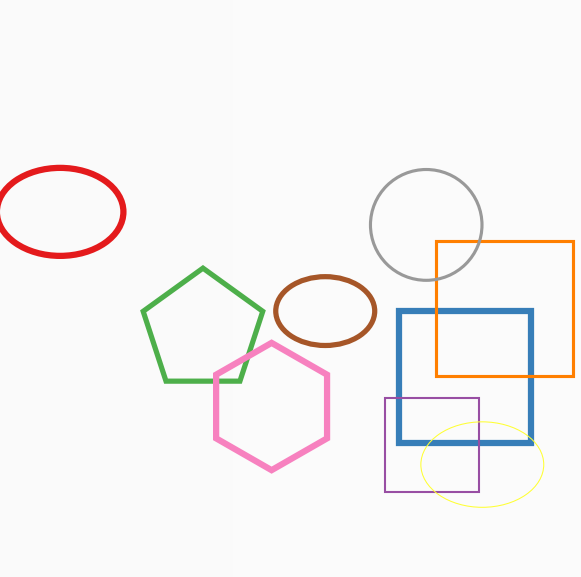[{"shape": "oval", "thickness": 3, "radius": 0.54, "center": [0.103, 0.632]}, {"shape": "square", "thickness": 3, "radius": 0.57, "center": [0.8, 0.346]}, {"shape": "pentagon", "thickness": 2.5, "radius": 0.54, "center": [0.349, 0.427]}, {"shape": "square", "thickness": 1, "radius": 0.4, "center": [0.744, 0.228]}, {"shape": "square", "thickness": 1.5, "radius": 0.59, "center": [0.868, 0.465]}, {"shape": "oval", "thickness": 0.5, "radius": 0.53, "center": [0.83, 0.195]}, {"shape": "oval", "thickness": 2.5, "radius": 0.43, "center": [0.56, 0.46]}, {"shape": "hexagon", "thickness": 3, "radius": 0.55, "center": [0.467, 0.295]}, {"shape": "circle", "thickness": 1.5, "radius": 0.48, "center": [0.733, 0.61]}]